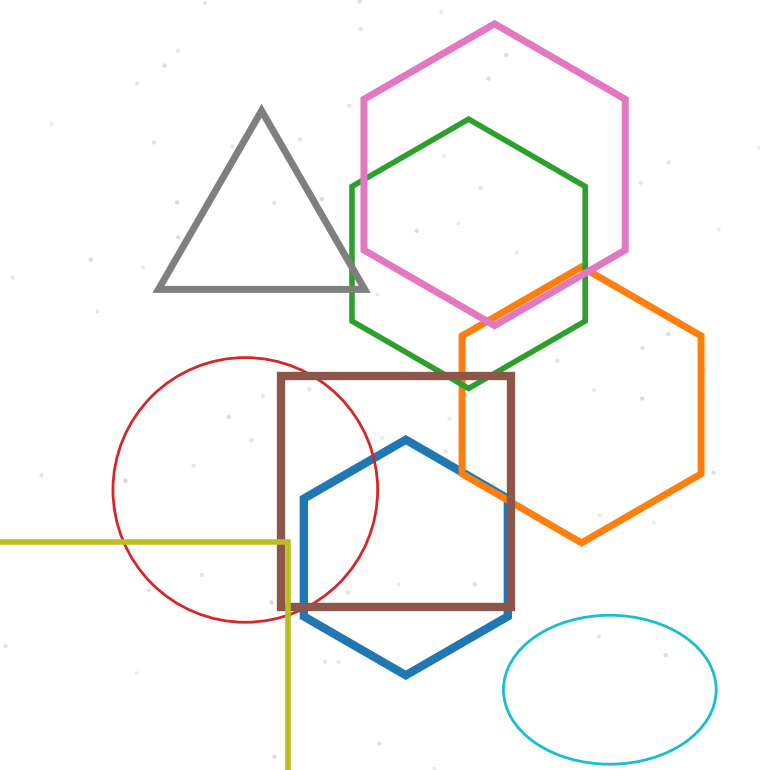[{"shape": "hexagon", "thickness": 3, "radius": 0.76, "center": [0.527, 0.276]}, {"shape": "hexagon", "thickness": 2.5, "radius": 0.9, "center": [0.755, 0.474]}, {"shape": "hexagon", "thickness": 2, "radius": 0.87, "center": [0.609, 0.67]}, {"shape": "circle", "thickness": 1, "radius": 0.86, "center": [0.319, 0.364]}, {"shape": "square", "thickness": 3, "radius": 0.75, "center": [0.514, 0.362]}, {"shape": "hexagon", "thickness": 2.5, "radius": 0.98, "center": [0.642, 0.773]}, {"shape": "triangle", "thickness": 2.5, "radius": 0.77, "center": [0.34, 0.701]}, {"shape": "square", "thickness": 2, "radius": 0.96, "center": [0.181, 0.103]}, {"shape": "oval", "thickness": 1, "radius": 0.69, "center": [0.792, 0.104]}]